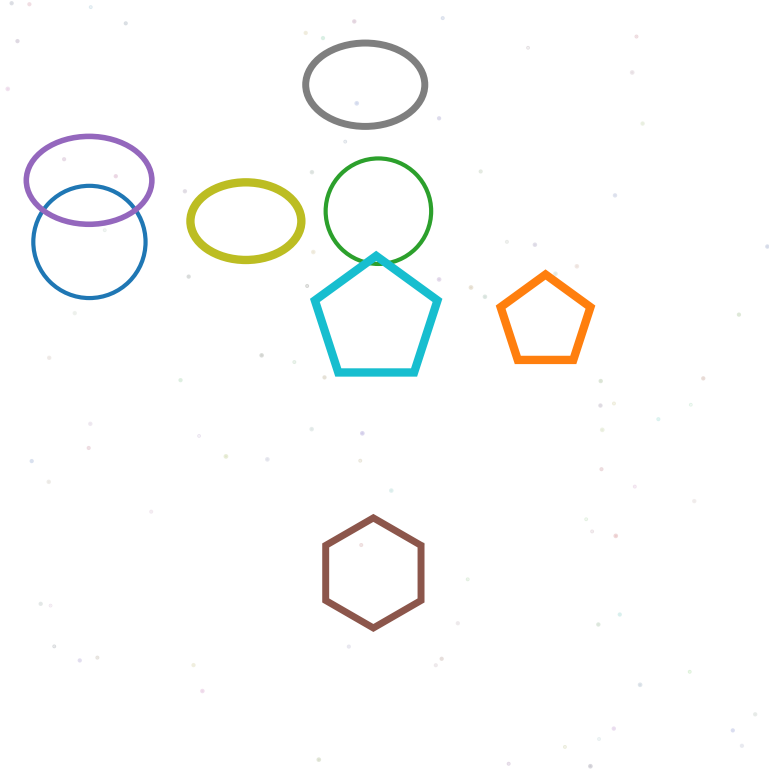[{"shape": "circle", "thickness": 1.5, "radius": 0.36, "center": [0.116, 0.686]}, {"shape": "pentagon", "thickness": 3, "radius": 0.31, "center": [0.709, 0.582]}, {"shape": "circle", "thickness": 1.5, "radius": 0.34, "center": [0.491, 0.726]}, {"shape": "oval", "thickness": 2, "radius": 0.41, "center": [0.116, 0.766]}, {"shape": "hexagon", "thickness": 2.5, "radius": 0.36, "center": [0.485, 0.256]}, {"shape": "oval", "thickness": 2.5, "radius": 0.39, "center": [0.474, 0.89]}, {"shape": "oval", "thickness": 3, "radius": 0.36, "center": [0.319, 0.713]}, {"shape": "pentagon", "thickness": 3, "radius": 0.42, "center": [0.489, 0.584]}]